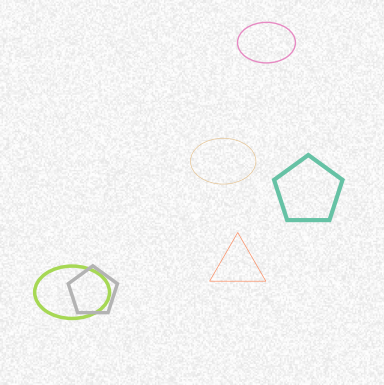[{"shape": "pentagon", "thickness": 3, "radius": 0.47, "center": [0.801, 0.504]}, {"shape": "triangle", "thickness": 0.5, "radius": 0.42, "center": [0.618, 0.312]}, {"shape": "oval", "thickness": 1, "radius": 0.38, "center": [0.692, 0.889]}, {"shape": "oval", "thickness": 2.5, "radius": 0.49, "center": [0.187, 0.241]}, {"shape": "oval", "thickness": 0.5, "radius": 0.43, "center": [0.58, 0.581]}, {"shape": "pentagon", "thickness": 2.5, "radius": 0.34, "center": [0.241, 0.242]}]